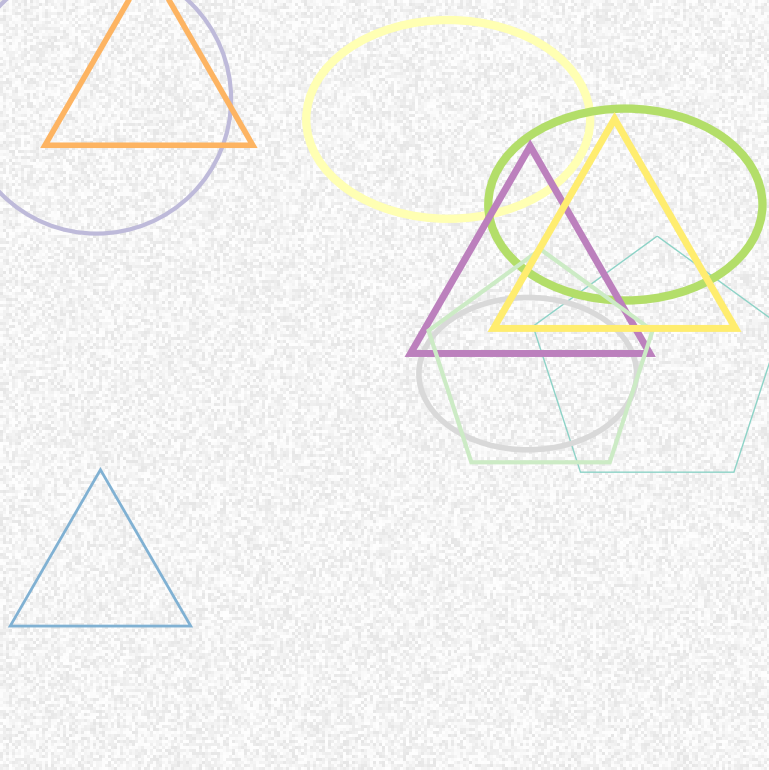[{"shape": "pentagon", "thickness": 0.5, "radius": 0.85, "center": [0.854, 0.524]}, {"shape": "oval", "thickness": 3, "radius": 0.92, "center": [0.582, 0.845]}, {"shape": "circle", "thickness": 1.5, "radius": 0.87, "center": [0.125, 0.871]}, {"shape": "triangle", "thickness": 1, "radius": 0.68, "center": [0.13, 0.255]}, {"shape": "triangle", "thickness": 2, "radius": 0.78, "center": [0.193, 0.889]}, {"shape": "oval", "thickness": 3, "radius": 0.89, "center": [0.812, 0.734]}, {"shape": "oval", "thickness": 2, "radius": 0.71, "center": [0.685, 0.515]}, {"shape": "triangle", "thickness": 2.5, "radius": 0.9, "center": [0.689, 0.631]}, {"shape": "pentagon", "thickness": 1.5, "radius": 0.76, "center": [0.702, 0.523]}, {"shape": "triangle", "thickness": 2.5, "radius": 0.91, "center": [0.798, 0.664]}]